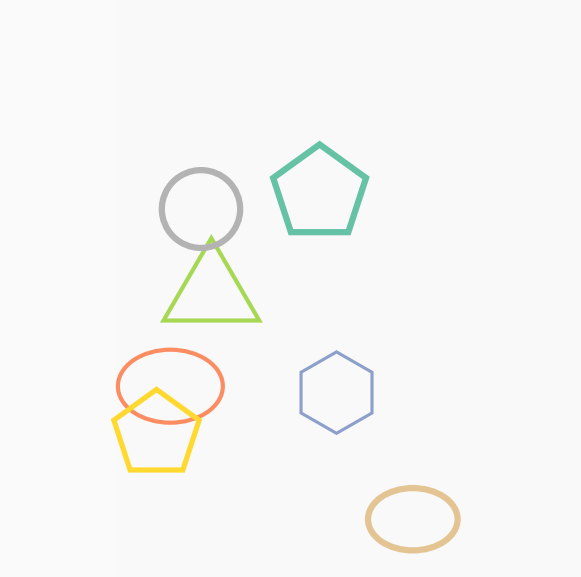[{"shape": "pentagon", "thickness": 3, "radius": 0.42, "center": [0.55, 0.665]}, {"shape": "oval", "thickness": 2, "radius": 0.45, "center": [0.293, 0.33]}, {"shape": "hexagon", "thickness": 1.5, "radius": 0.35, "center": [0.579, 0.319]}, {"shape": "triangle", "thickness": 2, "radius": 0.48, "center": [0.364, 0.492]}, {"shape": "pentagon", "thickness": 2.5, "radius": 0.39, "center": [0.269, 0.248]}, {"shape": "oval", "thickness": 3, "radius": 0.39, "center": [0.71, 0.1]}, {"shape": "circle", "thickness": 3, "radius": 0.34, "center": [0.346, 0.637]}]